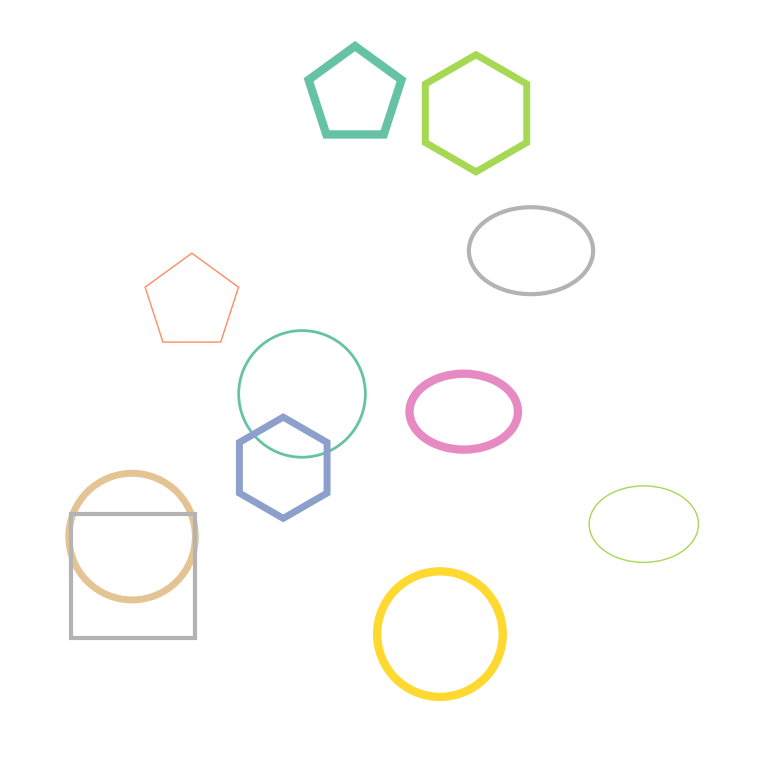[{"shape": "circle", "thickness": 1, "radius": 0.41, "center": [0.392, 0.488]}, {"shape": "pentagon", "thickness": 3, "radius": 0.32, "center": [0.461, 0.877]}, {"shape": "pentagon", "thickness": 0.5, "radius": 0.32, "center": [0.249, 0.607]}, {"shape": "hexagon", "thickness": 2.5, "radius": 0.33, "center": [0.368, 0.393]}, {"shape": "oval", "thickness": 3, "radius": 0.35, "center": [0.602, 0.465]}, {"shape": "hexagon", "thickness": 2.5, "radius": 0.38, "center": [0.618, 0.853]}, {"shape": "oval", "thickness": 0.5, "radius": 0.36, "center": [0.836, 0.319]}, {"shape": "circle", "thickness": 3, "radius": 0.41, "center": [0.571, 0.176]}, {"shape": "circle", "thickness": 2.5, "radius": 0.41, "center": [0.172, 0.303]}, {"shape": "square", "thickness": 1.5, "radius": 0.4, "center": [0.173, 0.252]}, {"shape": "oval", "thickness": 1.5, "radius": 0.4, "center": [0.69, 0.674]}]